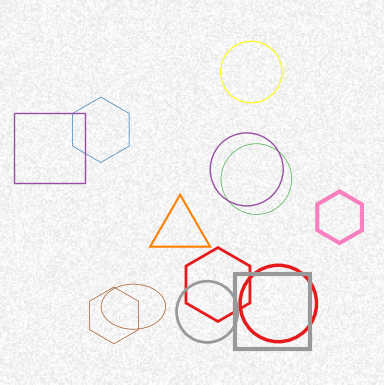[{"shape": "hexagon", "thickness": 2, "radius": 0.48, "center": [0.566, 0.261]}, {"shape": "circle", "thickness": 2.5, "radius": 0.5, "center": [0.723, 0.212]}, {"shape": "hexagon", "thickness": 0.5, "radius": 0.42, "center": [0.262, 0.663]}, {"shape": "circle", "thickness": 0.5, "radius": 0.46, "center": [0.666, 0.535]}, {"shape": "circle", "thickness": 1, "radius": 0.47, "center": [0.641, 0.56]}, {"shape": "square", "thickness": 1, "radius": 0.46, "center": [0.129, 0.616]}, {"shape": "triangle", "thickness": 1.5, "radius": 0.45, "center": [0.468, 0.404]}, {"shape": "circle", "thickness": 1, "radius": 0.4, "center": [0.652, 0.813]}, {"shape": "oval", "thickness": 0.5, "radius": 0.42, "center": [0.347, 0.203]}, {"shape": "hexagon", "thickness": 0.5, "radius": 0.37, "center": [0.296, 0.181]}, {"shape": "hexagon", "thickness": 3, "radius": 0.33, "center": [0.882, 0.436]}, {"shape": "square", "thickness": 3, "radius": 0.49, "center": [0.707, 0.191]}, {"shape": "circle", "thickness": 2, "radius": 0.4, "center": [0.538, 0.19]}]